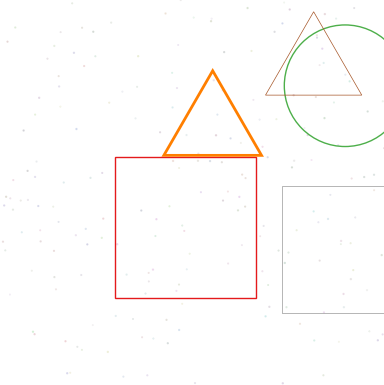[{"shape": "square", "thickness": 1, "radius": 0.92, "center": [0.482, 0.408]}, {"shape": "circle", "thickness": 1, "radius": 0.79, "center": [0.896, 0.777]}, {"shape": "triangle", "thickness": 2, "radius": 0.73, "center": [0.552, 0.67]}, {"shape": "triangle", "thickness": 0.5, "radius": 0.72, "center": [0.815, 0.825]}, {"shape": "square", "thickness": 0.5, "radius": 0.82, "center": [0.897, 0.352]}]